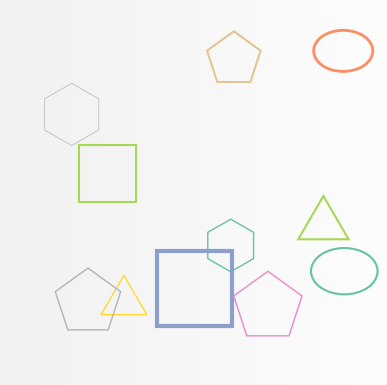[{"shape": "oval", "thickness": 1.5, "radius": 0.43, "center": [0.888, 0.296]}, {"shape": "hexagon", "thickness": 1, "radius": 0.34, "center": [0.595, 0.362]}, {"shape": "oval", "thickness": 2, "radius": 0.38, "center": [0.886, 0.868]}, {"shape": "square", "thickness": 3, "radius": 0.48, "center": [0.501, 0.251]}, {"shape": "pentagon", "thickness": 1, "radius": 0.46, "center": [0.691, 0.203]}, {"shape": "triangle", "thickness": 1.5, "radius": 0.37, "center": [0.835, 0.416]}, {"shape": "square", "thickness": 1.5, "radius": 0.37, "center": [0.277, 0.55]}, {"shape": "triangle", "thickness": 1, "radius": 0.34, "center": [0.32, 0.217]}, {"shape": "pentagon", "thickness": 1.5, "radius": 0.36, "center": [0.604, 0.846]}, {"shape": "hexagon", "thickness": 0.5, "radius": 0.4, "center": [0.185, 0.703]}, {"shape": "pentagon", "thickness": 1, "radius": 0.44, "center": [0.227, 0.215]}]